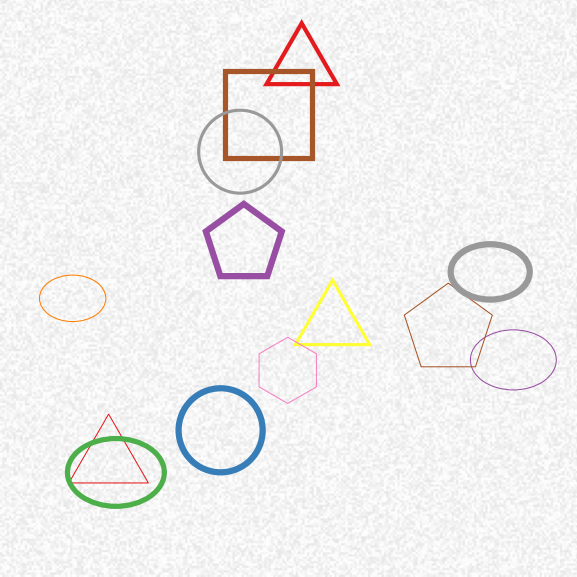[{"shape": "triangle", "thickness": 0.5, "radius": 0.4, "center": [0.188, 0.203]}, {"shape": "triangle", "thickness": 2, "radius": 0.35, "center": [0.522, 0.889]}, {"shape": "circle", "thickness": 3, "radius": 0.36, "center": [0.382, 0.254]}, {"shape": "oval", "thickness": 2.5, "radius": 0.42, "center": [0.201, 0.181]}, {"shape": "pentagon", "thickness": 3, "radius": 0.35, "center": [0.422, 0.577]}, {"shape": "oval", "thickness": 0.5, "radius": 0.37, "center": [0.889, 0.376]}, {"shape": "oval", "thickness": 0.5, "radius": 0.29, "center": [0.126, 0.483]}, {"shape": "triangle", "thickness": 1.5, "radius": 0.37, "center": [0.576, 0.44]}, {"shape": "pentagon", "thickness": 0.5, "radius": 0.4, "center": [0.776, 0.429]}, {"shape": "square", "thickness": 2.5, "radius": 0.38, "center": [0.465, 0.8]}, {"shape": "hexagon", "thickness": 0.5, "radius": 0.29, "center": [0.498, 0.358]}, {"shape": "circle", "thickness": 1.5, "radius": 0.36, "center": [0.416, 0.736]}, {"shape": "oval", "thickness": 3, "radius": 0.34, "center": [0.849, 0.528]}]